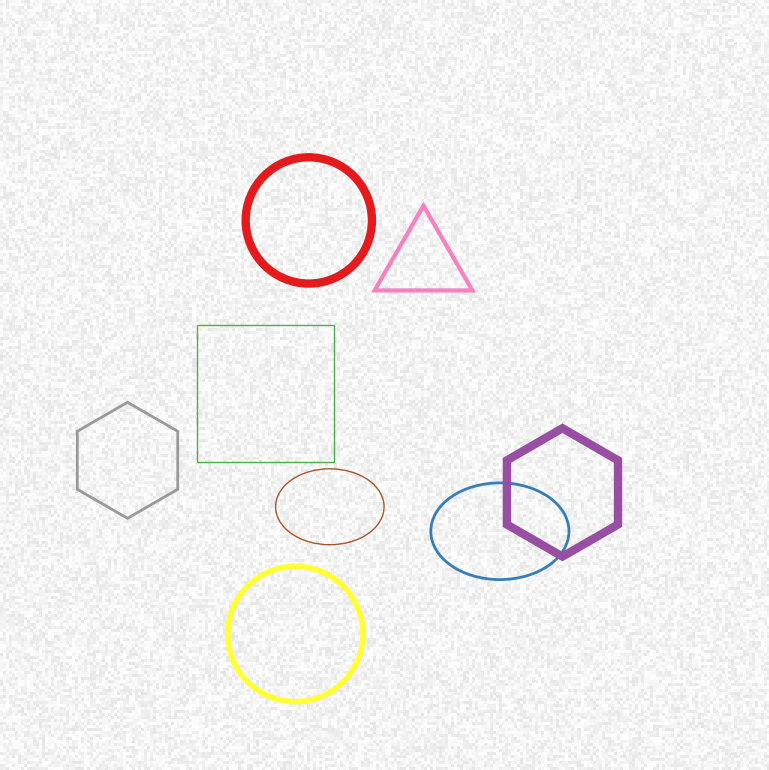[{"shape": "circle", "thickness": 3, "radius": 0.41, "center": [0.401, 0.714]}, {"shape": "oval", "thickness": 1, "radius": 0.45, "center": [0.649, 0.31]}, {"shape": "square", "thickness": 0.5, "radius": 0.45, "center": [0.345, 0.489]}, {"shape": "hexagon", "thickness": 3, "radius": 0.42, "center": [0.73, 0.361]}, {"shape": "circle", "thickness": 2, "radius": 0.44, "center": [0.384, 0.177]}, {"shape": "oval", "thickness": 0.5, "radius": 0.35, "center": [0.428, 0.342]}, {"shape": "triangle", "thickness": 1.5, "radius": 0.37, "center": [0.55, 0.659]}, {"shape": "hexagon", "thickness": 1, "radius": 0.38, "center": [0.166, 0.402]}]